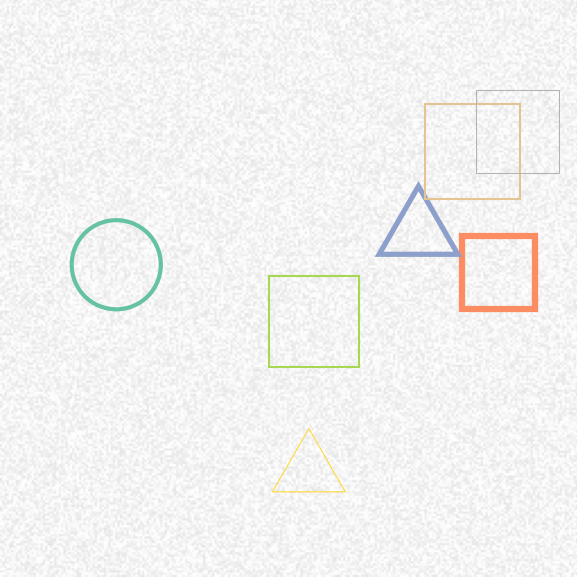[{"shape": "circle", "thickness": 2, "radius": 0.39, "center": [0.201, 0.541]}, {"shape": "square", "thickness": 3, "radius": 0.31, "center": [0.863, 0.528]}, {"shape": "triangle", "thickness": 2.5, "radius": 0.39, "center": [0.725, 0.598]}, {"shape": "square", "thickness": 1, "radius": 0.39, "center": [0.544, 0.442]}, {"shape": "triangle", "thickness": 0.5, "radius": 0.36, "center": [0.535, 0.184]}, {"shape": "square", "thickness": 1, "radius": 0.41, "center": [0.818, 0.737]}, {"shape": "square", "thickness": 0.5, "radius": 0.36, "center": [0.896, 0.771]}]